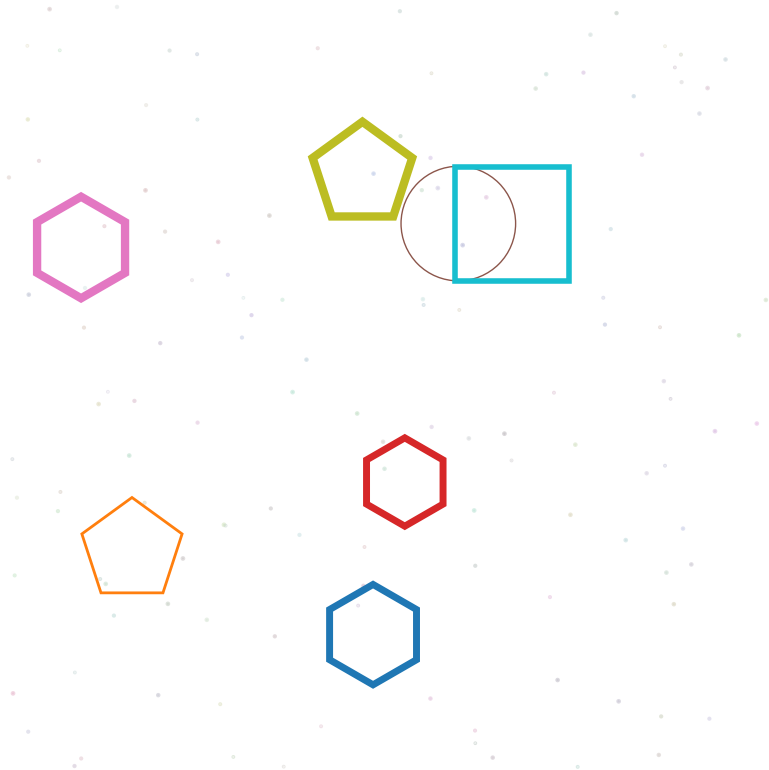[{"shape": "hexagon", "thickness": 2.5, "radius": 0.33, "center": [0.484, 0.176]}, {"shape": "pentagon", "thickness": 1, "radius": 0.34, "center": [0.171, 0.285]}, {"shape": "hexagon", "thickness": 2.5, "radius": 0.29, "center": [0.526, 0.374]}, {"shape": "circle", "thickness": 0.5, "radius": 0.37, "center": [0.595, 0.71]}, {"shape": "hexagon", "thickness": 3, "radius": 0.33, "center": [0.105, 0.679]}, {"shape": "pentagon", "thickness": 3, "radius": 0.34, "center": [0.471, 0.774]}, {"shape": "square", "thickness": 2, "radius": 0.37, "center": [0.665, 0.709]}]